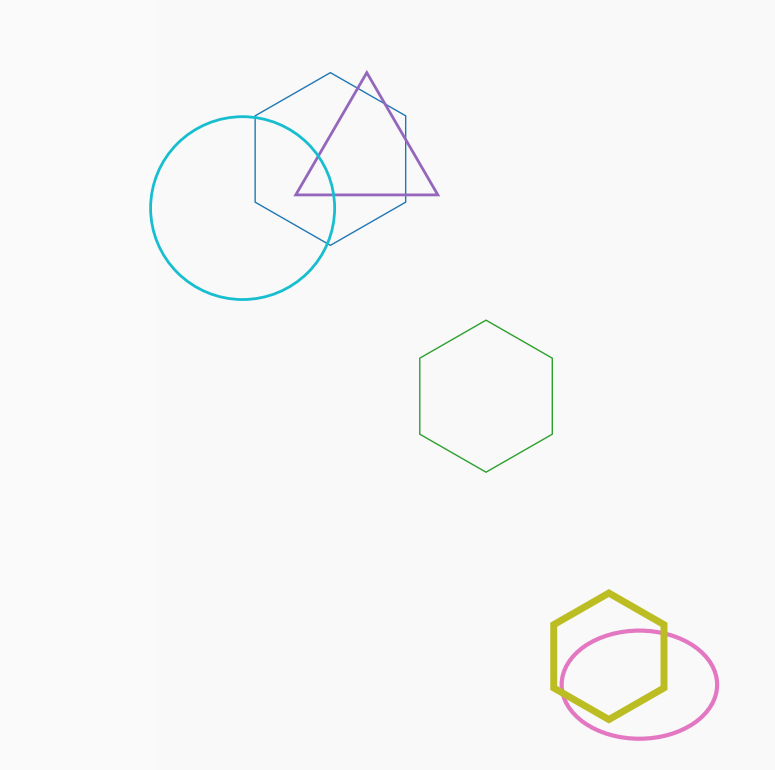[{"shape": "hexagon", "thickness": 0.5, "radius": 0.56, "center": [0.426, 0.794]}, {"shape": "hexagon", "thickness": 0.5, "radius": 0.49, "center": [0.627, 0.485]}, {"shape": "triangle", "thickness": 1, "radius": 0.53, "center": [0.473, 0.8]}, {"shape": "oval", "thickness": 1.5, "radius": 0.5, "center": [0.825, 0.111]}, {"shape": "hexagon", "thickness": 2.5, "radius": 0.41, "center": [0.786, 0.148]}, {"shape": "circle", "thickness": 1, "radius": 0.59, "center": [0.313, 0.73]}]